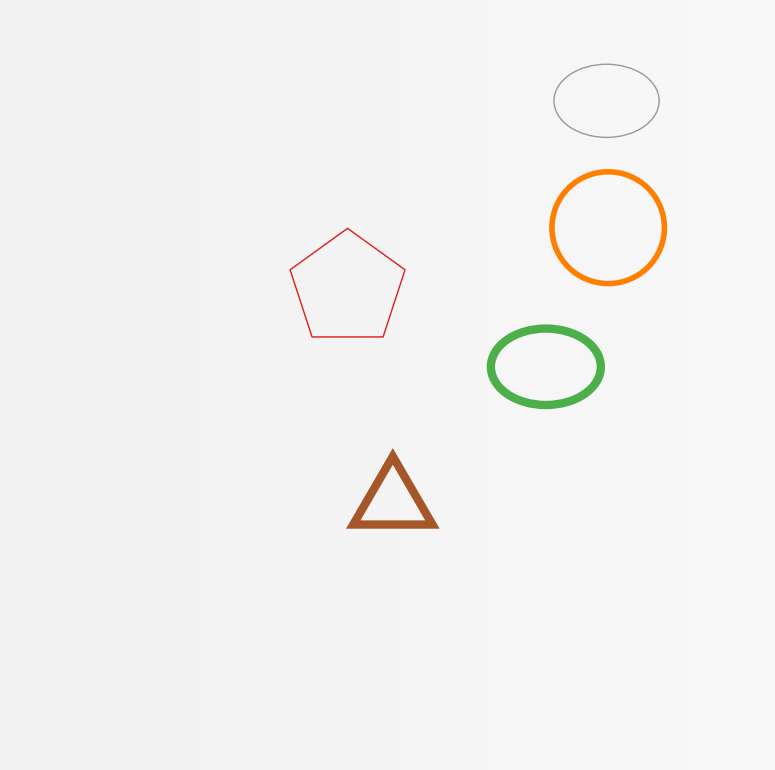[{"shape": "pentagon", "thickness": 0.5, "radius": 0.39, "center": [0.448, 0.625]}, {"shape": "oval", "thickness": 3, "radius": 0.35, "center": [0.704, 0.524]}, {"shape": "circle", "thickness": 2, "radius": 0.36, "center": [0.785, 0.704]}, {"shape": "triangle", "thickness": 3, "radius": 0.29, "center": [0.507, 0.348]}, {"shape": "oval", "thickness": 0.5, "radius": 0.34, "center": [0.783, 0.869]}]